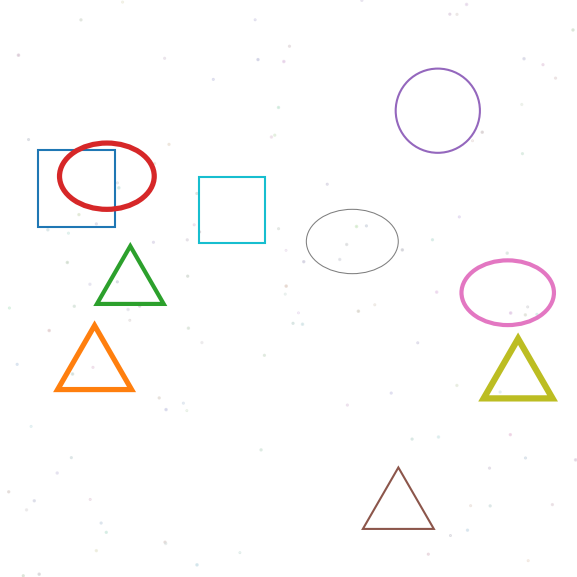[{"shape": "square", "thickness": 1, "radius": 0.33, "center": [0.132, 0.673]}, {"shape": "triangle", "thickness": 2.5, "radius": 0.37, "center": [0.164, 0.362]}, {"shape": "triangle", "thickness": 2, "radius": 0.33, "center": [0.226, 0.506]}, {"shape": "oval", "thickness": 2.5, "radius": 0.41, "center": [0.185, 0.694]}, {"shape": "circle", "thickness": 1, "radius": 0.36, "center": [0.758, 0.807]}, {"shape": "triangle", "thickness": 1, "radius": 0.35, "center": [0.69, 0.119]}, {"shape": "oval", "thickness": 2, "radius": 0.4, "center": [0.879, 0.492]}, {"shape": "oval", "thickness": 0.5, "radius": 0.4, "center": [0.61, 0.581]}, {"shape": "triangle", "thickness": 3, "radius": 0.34, "center": [0.897, 0.344]}, {"shape": "square", "thickness": 1, "radius": 0.29, "center": [0.402, 0.635]}]